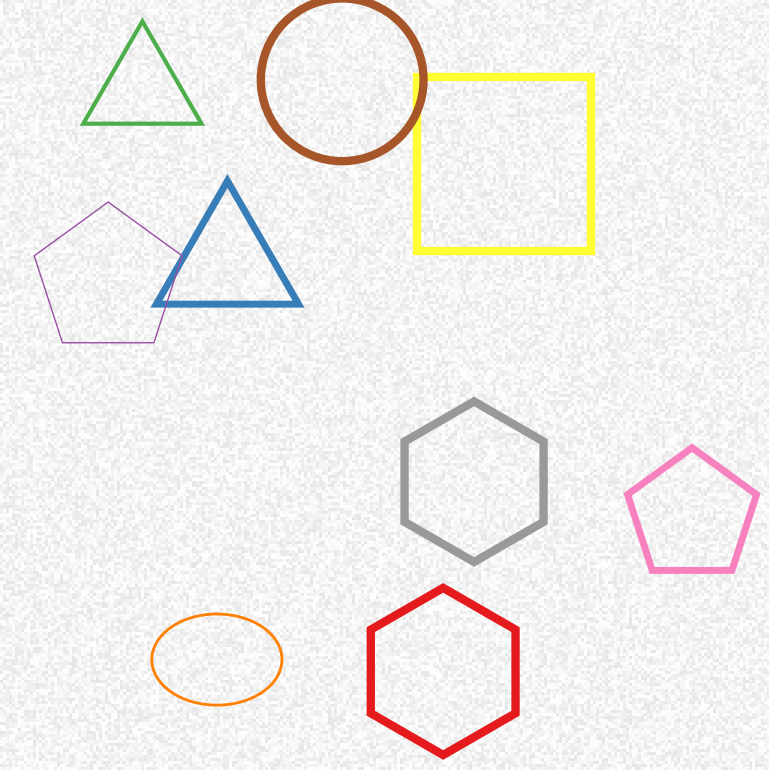[{"shape": "hexagon", "thickness": 3, "radius": 0.54, "center": [0.576, 0.128]}, {"shape": "triangle", "thickness": 2.5, "radius": 0.53, "center": [0.295, 0.658]}, {"shape": "triangle", "thickness": 1.5, "radius": 0.44, "center": [0.185, 0.884]}, {"shape": "pentagon", "thickness": 0.5, "radius": 0.5, "center": [0.141, 0.637]}, {"shape": "oval", "thickness": 1, "radius": 0.42, "center": [0.282, 0.143]}, {"shape": "square", "thickness": 3, "radius": 0.56, "center": [0.654, 0.787]}, {"shape": "circle", "thickness": 3, "radius": 0.53, "center": [0.444, 0.896]}, {"shape": "pentagon", "thickness": 2.5, "radius": 0.44, "center": [0.899, 0.33]}, {"shape": "hexagon", "thickness": 3, "radius": 0.52, "center": [0.616, 0.374]}]